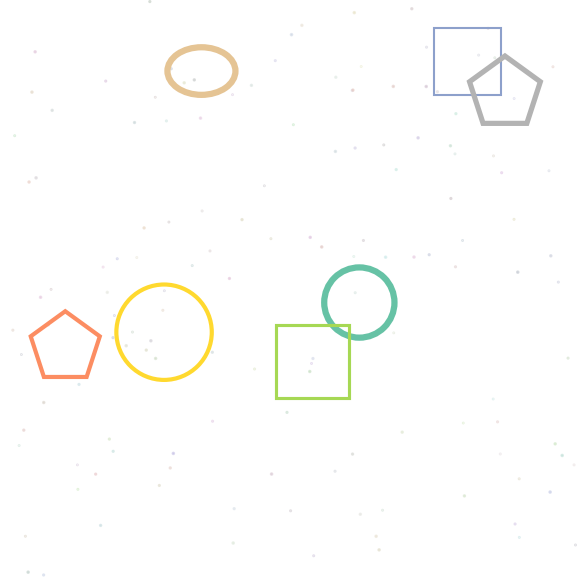[{"shape": "circle", "thickness": 3, "radius": 0.3, "center": [0.622, 0.475]}, {"shape": "pentagon", "thickness": 2, "radius": 0.31, "center": [0.113, 0.397]}, {"shape": "square", "thickness": 1, "radius": 0.29, "center": [0.81, 0.893]}, {"shape": "square", "thickness": 1.5, "radius": 0.32, "center": [0.541, 0.373]}, {"shape": "circle", "thickness": 2, "radius": 0.41, "center": [0.284, 0.424]}, {"shape": "oval", "thickness": 3, "radius": 0.29, "center": [0.349, 0.876]}, {"shape": "pentagon", "thickness": 2.5, "radius": 0.32, "center": [0.874, 0.838]}]